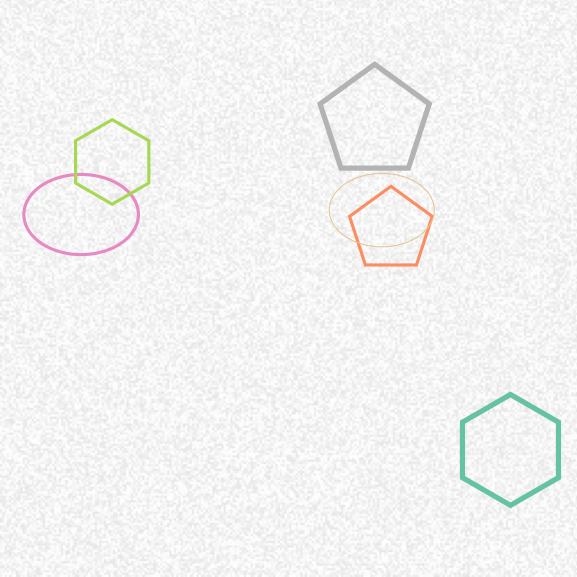[{"shape": "hexagon", "thickness": 2.5, "radius": 0.48, "center": [0.884, 0.22]}, {"shape": "pentagon", "thickness": 1.5, "radius": 0.38, "center": [0.677, 0.601]}, {"shape": "oval", "thickness": 1.5, "radius": 0.5, "center": [0.141, 0.628]}, {"shape": "hexagon", "thickness": 1.5, "radius": 0.37, "center": [0.194, 0.719]}, {"shape": "oval", "thickness": 0.5, "radius": 0.45, "center": [0.661, 0.635]}, {"shape": "pentagon", "thickness": 2.5, "radius": 0.5, "center": [0.649, 0.788]}]